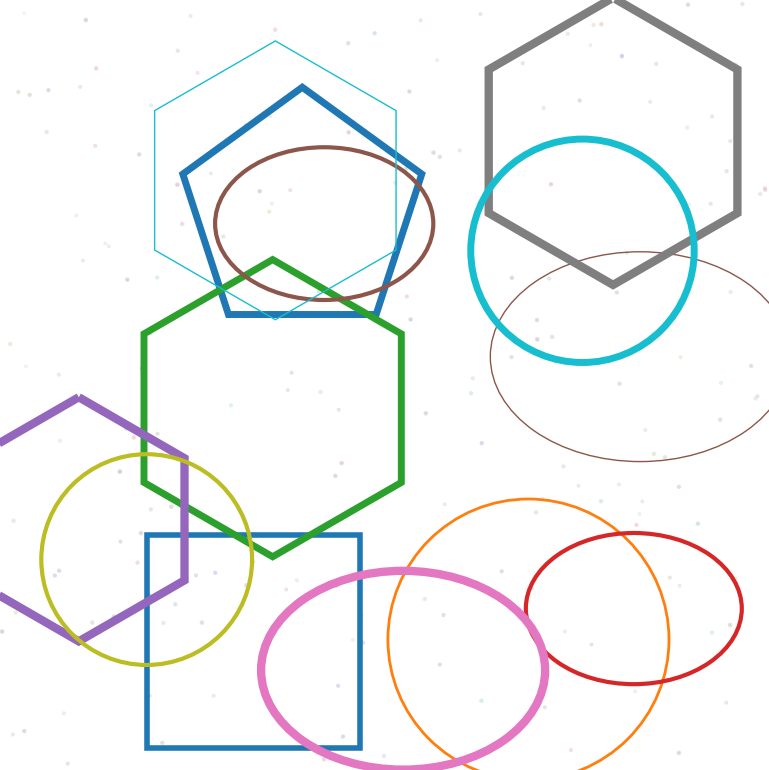[{"shape": "square", "thickness": 2, "radius": 0.69, "center": [0.329, 0.167]}, {"shape": "pentagon", "thickness": 2.5, "radius": 0.82, "center": [0.393, 0.724]}, {"shape": "circle", "thickness": 1, "radius": 0.91, "center": [0.686, 0.169]}, {"shape": "hexagon", "thickness": 2.5, "radius": 0.96, "center": [0.354, 0.47]}, {"shape": "oval", "thickness": 1.5, "radius": 0.7, "center": [0.823, 0.21]}, {"shape": "hexagon", "thickness": 3, "radius": 0.79, "center": [0.102, 0.326]}, {"shape": "oval", "thickness": 1.5, "radius": 0.71, "center": [0.421, 0.71]}, {"shape": "oval", "thickness": 0.5, "radius": 0.97, "center": [0.831, 0.537]}, {"shape": "oval", "thickness": 3, "radius": 0.92, "center": [0.524, 0.13]}, {"shape": "hexagon", "thickness": 3, "radius": 0.93, "center": [0.796, 0.817]}, {"shape": "circle", "thickness": 1.5, "radius": 0.68, "center": [0.19, 0.273]}, {"shape": "circle", "thickness": 2.5, "radius": 0.73, "center": [0.756, 0.674]}, {"shape": "hexagon", "thickness": 0.5, "radius": 0.91, "center": [0.358, 0.766]}]